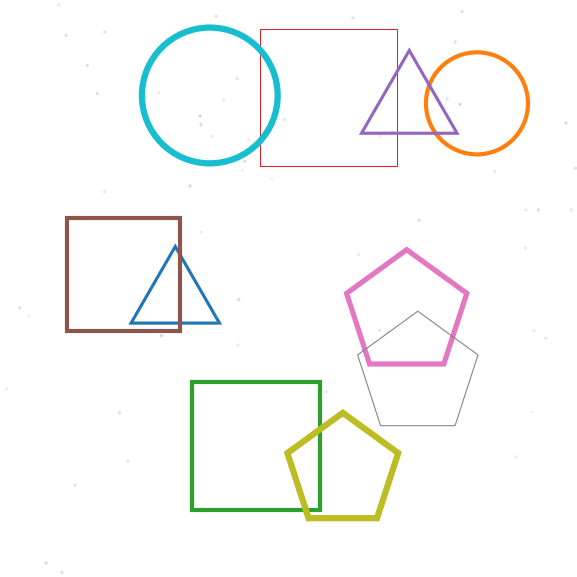[{"shape": "triangle", "thickness": 1.5, "radius": 0.44, "center": [0.303, 0.484]}, {"shape": "circle", "thickness": 2, "radius": 0.44, "center": [0.826, 0.82]}, {"shape": "square", "thickness": 2, "radius": 0.55, "center": [0.444, 0.227]}, {"shape": "square", "thickness": 0.5, "radius": 0.59, "center": [0.569, 0.83]}, {"shape": "triangle", "thickness": 1.5, "radius": 0.48, "center": [0.709, 0.816]}, {"shape": "square", "thickness": 2, "radius": 0.49, "center": [0.214, 0.524]}, {"shape": "pentagon", "thickness": 2.5, "radius": 0.55, "center": [0.704, 0.457]}, {"shape": "pentagon", "thickness": 0.5, "radius": 0.55, "center": [0.724, 0.351]}, {"shape": "pentagon", "thickness": 3, "radius": 0.5, "center": [0.594, 0.183]}, {"shape": "circle", "thickness": 3, "radius": 0.59, "center": [0.363, 0.834]}]